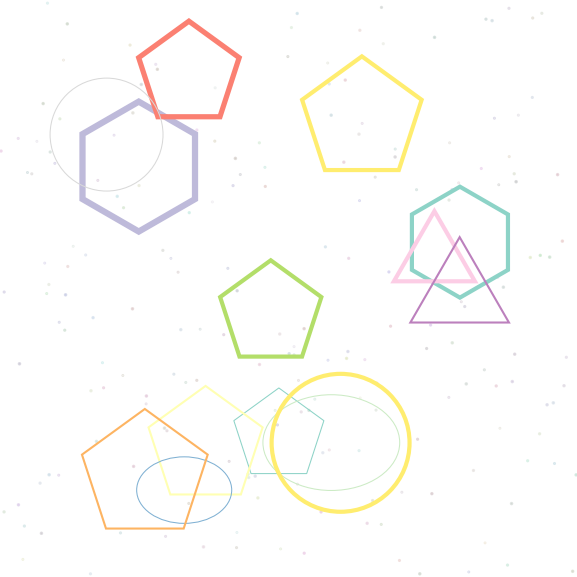[{"shape": "pentagon", "thickness": 0.5, "radius": 0.41, "center": [0.483, 0.245]}, {"shape": "hexagon", "thickness": 2, "radius": 0.48, "center": [0.796, 0.58]}, {"shape": "pentagon", "thickness": 1, "radius": 0.52, "center": [0.356, 0.227]}, {"shape": "hexagon", "thickness": 3, "radius": 0.56, "center": [0.24, 0.711]}, {"shape": "pentagon", "thickness": 2.5, "radius": 0.46, "center": [0.327, 0.871]}, {"shape": "oval", "thickness": 0.5, "radius": 0.41, "center": [0.319, 0.15]}, {"shape": "pentagon", "thickness": 1, "radius": 0.57, "center": [0.251, 0.176]}, {"shape": "pentagon", "thickness": 2, "radius": 0.46, "center": [0.469, 0.456]}, {"shape": "triangle", "thickness": 2, "radius": 0.4, "center": [0.752, 0.553]}, {"shape": "circle", "thickness": 0.5, "radius": 0.49, "center": [0.185, 0.766]}, {"shape": "triangle", "thickness": 1, "radius": 0.49, "center": [0.796, 0.49]}, {"shape": "oval", "thickness": 0.5, "radius": 0.59, "center": [0.574, 0.233]}, {"shape": "pentagon", "thickness": 2, "radius": 0.54, "center": [0.627, 0.793]}, {"shape": "circle", "thickness": 2, "radius": 0.6, "center": [0.59, 0.232]}]